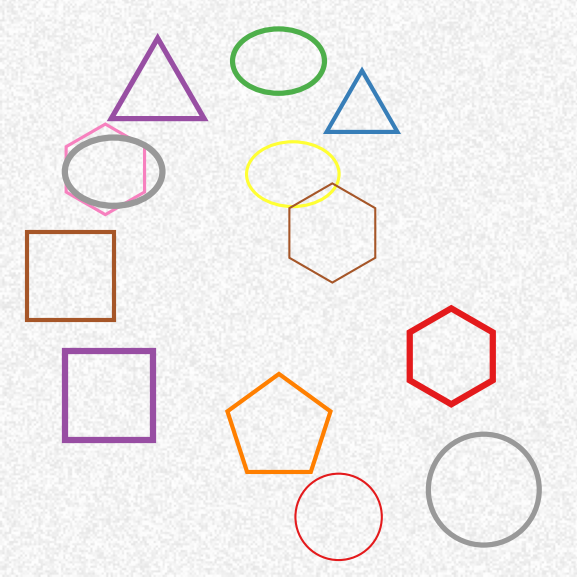[{"shape": "hexagon", "thickness": 3, "radius": 0.42, "center": [0.781, 0.382]}, {"shape": "circle", "thickness": 1, "radius": 0.37, "center": [0.586, 0.104]}, {"shape": "triangle", "thickness": 2, "radius": 0.35, "center": [0.627, 0.806]}, {"shape": "oval", "thickness": 2.5, "radius": 0.4, "center": [0.482, 0.893]}, {"shape": "triangle", "thickness": 2.5, "radius": 0.46, "center": [0.273, 0.84]}, {"shape": "square", "thickness": 3, "radius": 0.38, "center": [0.189, 0.314]}, {"shape": "pentagon", "thickness": 2, "radius": 0.47, "center": [0.483, 0.258]}, {"shape": "oval", "thickness": 1.5, "radius": 0.4, "center": [0.507, 0.698]}, {"shape": "square", "thickness": 2, "radius": 0.38, "center": [0.122, 0.521]}, {"shape": "hexagon", "thickness": 1, "radius": 0.43, "center": [0.575, 0.596]}, {"shape": "hexagon", "thickness": 1.5, "radius": 0.39, "center": [0.182, 0.706]}, {"shape": "circle", "thickness": 2.5, "radius": 0.48, "center": [0.838, 0.151]}, {"shape": "oval", "thickness": 3, "radius": 0.42, "center": [0.197, 0.702]}]